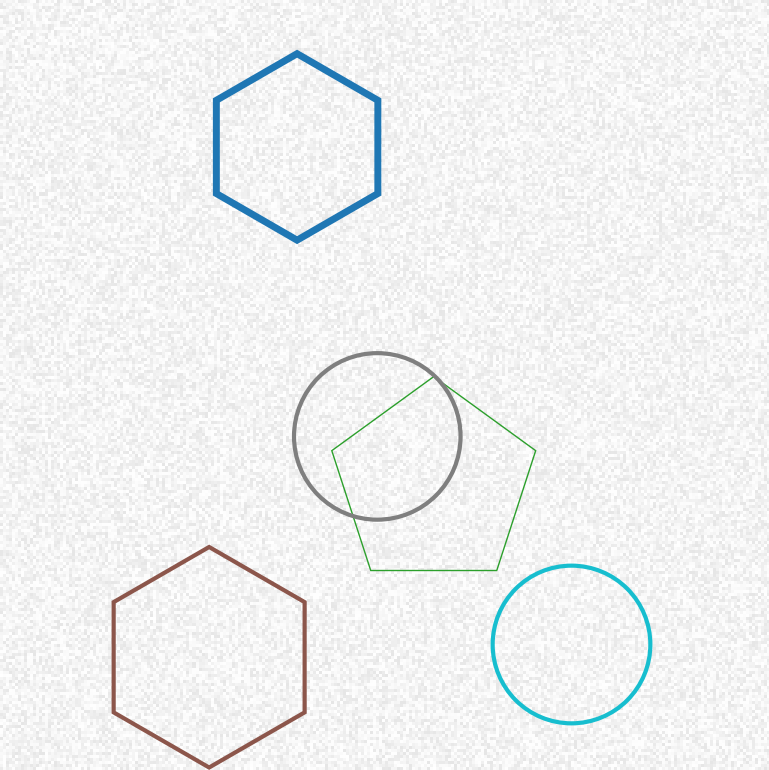[{"shape": "hexagon", "thickness": 2.5, "radius": 0.61, "center": [0.386, 0.809]}, {"shape": "pentagon", "thickness": 0.5, "radius": 0.7, "center": [0.563, 0.372]}, {"shape": "hexagon", "thickness": 1.5, "radius": 0.72, "center": [0.272, 0.146]}, {"shape": "circle", "thickness": 1.5, "radius": 0.54, "center": [0.49, 0.433]}, {"shape": "circle", "thickness": 1.5, "radius": 0.51, "center": [0.742, 0.163]}]